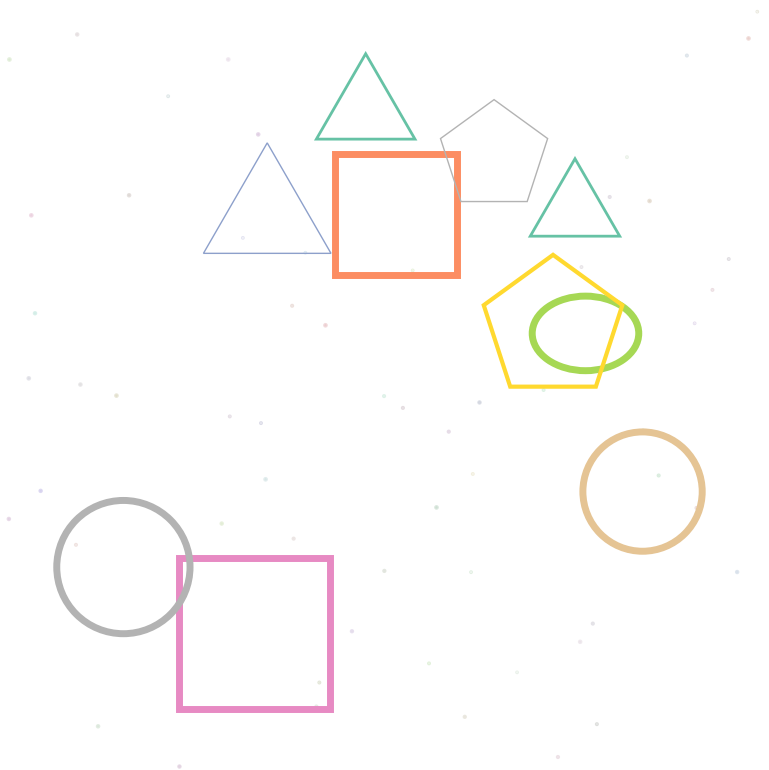[{"shape": "triangle", "thickness": 1, "radius": 0.34, "center": [0.747, 0.727]}, {"shape": "triangle", "thickness": 1, "radius": 0.37, "center": [0.475, 0.856]}, {"shape": "square", "thickness": 2.5, "radius": 0.39, "center": [0.514, 0.721]}, {"shape": "triangle", "thickness": 0.5, "radius": 0.48, "center": [0.347, 0.719]}, {"shape": "square", "thickness": 2.5, "radius": 0.49, "center": [0.33, 0.177]}, {"shape": "oval", "thickness": 2.5, "radius": 0.35, "center": [0.76, 0.567]}, {"shape": "pentagon", "thickness": 1.5, "radius": 0.47, "center": [0.718, 0.574]}, {"shape": "circle", "thickness": 2.5, "radius": 0.39, "center": [0.834, 0.362]}, {"shape": "pentagon", "thickness": 0.5, "radius": 0.37, "center": [0.642, 0.797]}, {"shape": "circle", "thickness": 2.5, "radius": 0.43, "center": [0.16, 0.264]}]